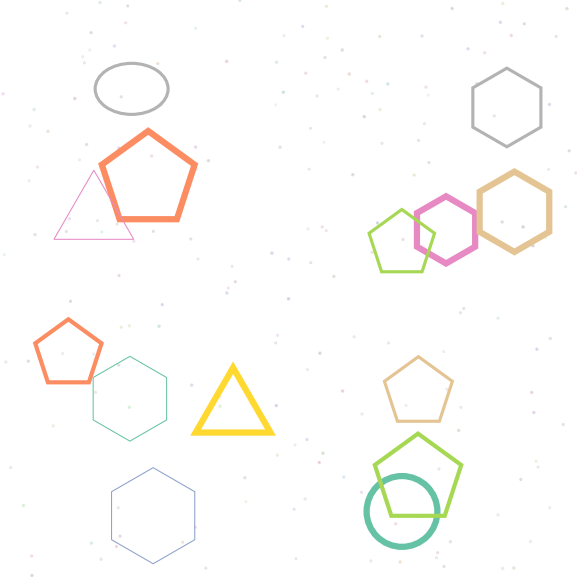[{"shape": "circle", "thickness": 3, "radius": 0.31, "center": [0.696, 0.114]}, {"shape": "hexagon", "thickness": 0.5, "radius": 0.37, "center": [0.225, 0.309]}, {"shape": "pentagon", "thickness": 3, "radius": 0.42, "center": [0.257, 0.688]}, {"shape": "pentagon", "thickness": 2, "radius": 0.3, "center": [0.118, 0.386]}, {"shape": "hexagon", "thickness": 0.5, "radius": 0.42, "center": [0.265, 0.106]}, {"shape": "hexagon", "thickness": 3, "radius": 0.29, "center": [0.772, 0.601]}, {"shape": "triangle", "thickness": 0.5, "radius": 0.4, "center": [0.162, 0.625]}, {"shape": "pentagon", "thickness": 2, "radius": 0.39, "center": [0.724, 0.17]}, {"shape": "pentagon", "thickness": 1.5, "radius": 0.3, "center": [0.696, 0.577]}, {"shape": "triangle", "thickness": 3, "radius": 0.37, "center": [0.404, 0.288]}, {"shape": "hexagon", "thickness": 3, "radius": 0.35, "center": [0.891, 0.632]}, {"shape": "pentagon", "thickness": 1.5, "radius": 0.31, "center": [0.725, 0.32]}, {"shape": "oval", "thickness": 1.5, "radius": 0.32, "center": [0.228, 0.845]}, {"shape": "hexagon", "thickness": 1.5, "radius": 0.34, "center": [0.878, 0.813]}]